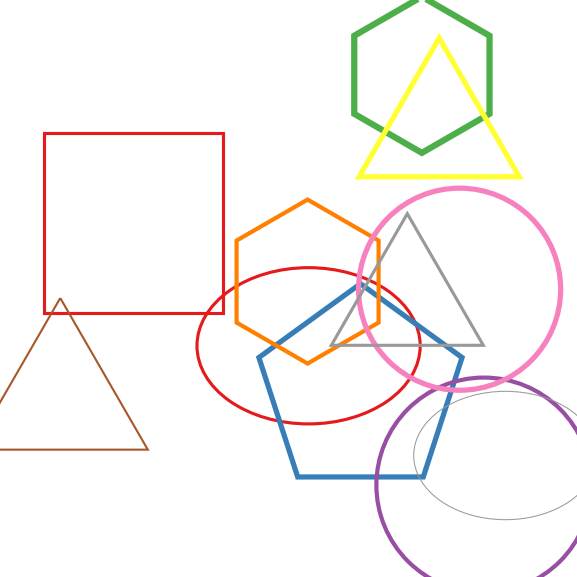[{"shape": "square", "thickness": 1.5, "radius": 0.78, "center": [0.231, 0.613]}, {"shape": "oval", "thickness": 1.5, "radius": 0.97, "center": [0.534, 0.4]}, {"shape": "pentagon", "thickness": 2.5, "radius": 0.92, "center": [0.624, 0.323]}, {"shape": "hexagon", "thickness": 3, "radius": 0.68, "center": [0.731, 0.87]}, {"shape": "circle", "thickness": 2, "radius": 0.93, "center": [0.838, 0.159]}, {"shape": "hexagon", "thickness": 2, "radius": 0.71, "center": [0.533, 0.512]}, {"shape": "triangle", "thickness": 2.5, "radius": 0.8, "center": [0.76, 0.773]}, {"shape": "triangle", "thickness": 1, "radius": 0.88, "center": [0.104, 0.308]}, {"shape": "circle", "thickness": 2.5, "radius": 0.87, "center": [0.796, 0.498]}, {"shape": "oval", "thickness": 0.5, "radius": 0.79, "center": [0.875, 0.21]}, {"shape": "triangle", "thickness": 1.5, "radius": 0.76, "center": [0.705, 0.477]}]